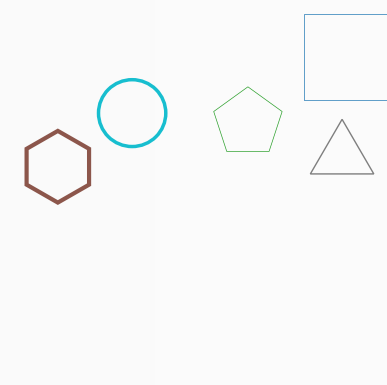[{"shape": "square", "thickness": 0.5, "radius": 0.56, "center": [0.896, 0.851]}, {"shape": "pentagon", "thickness": 0.5, "radius": 0.46, "center": [0.64, 0.682]}, {"shape": "hexagon", "thickness": 3, "radius": 0.47, "center": [0.149, 0.567]}, {"shape": "triangle", "thickness": 1, "radius": 0.47, "center": [0.883, 0.596]}, {"shape": "circle", "thickness": 2.5, "radius": 0.43, "center": [0.341, 0.706]}]